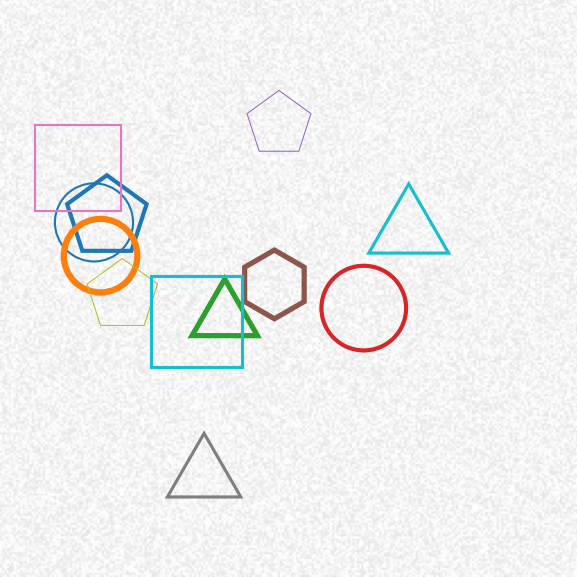[{"shape": "pentagon", "thickness": 2, "radius": 0.36, "center": [0.185, 0.623]}, {"shape": "circle", "thickness": 1, "radius": 0.34, "center": [0.163, 0.614]}, {"shape": "circle", "thickness": 3, "radius": 0.32, "center": [0.174, 0.556]}, {"shape": "triangle", "thickness": 2.5, "radius": 0.33, "center": [0.389, 0.451]}, {"shape": "circle", "thickness": 2, "radius": 0.37, "center": [0.63, 0.466]}, {"shape": "pentagon", "thickness": 0.5, "radius": 0.29, "center": [0.483, 0.784]}, {"shape": "hexagon", "thickness": 2.5, "radius": 0.3, "center": [0.475, 0.507]}, {"shape": "square", "thickness": 1, "radius": 0.37, "center": [0.135, 0.708]}, {"shape": "triangle", "thickness": 1.5, "radius": 0.37, "center": [0.353, 0.175]}, {"shape": "pentagon", "thickness": 0.5, "radius": 0.32, "center": [0.212, 0.487]}, {"shape": "triangle", "thickness": 1.5, "radius": 0.4, "center": [0.708, 0.601]}, {"shape": "square", "thickness": 1.5, "radius": 0.39, "center": [0.34, 0.442]}]